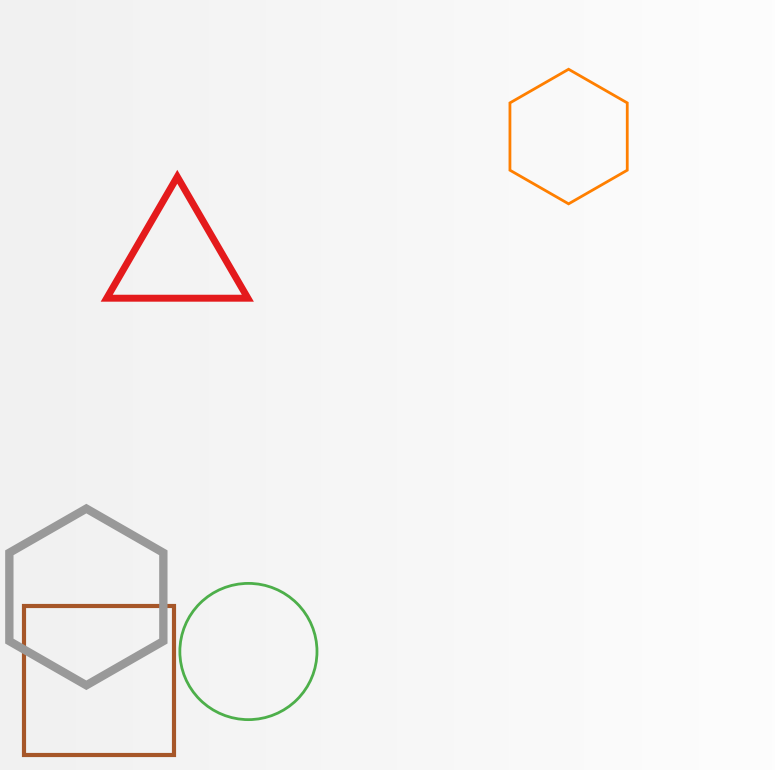[{"shape": "triangle", "thickness": 2.5, "radius": 0.53, "center": [0.229, 0.665]}, {"shape": "circle", "thickness": 1, "radius": 0.44, "center": [0.321, 0.154]}, {"shape": "hexagon", "thickness": 1, "radius": 0.44, "center": [0.734, 0.823]}, {"shape": "square", "thickness": 1.5, "radius": 0.49, "center": [0.128, 0.116]}, {"shape": "hexagon", "thickness": 3, "radius": 0.57, "center": [0.111, 0.225]}]